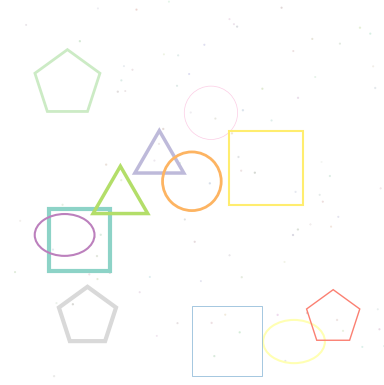[{"shape": "square", "thickness": 3, "radius": 0.4, "center": [0.207, 0.377]}, {"shape": "oval", "thickness": 1.5, "radius": 0.4, "center": [0.764, 0.113]}, {"shape": "triangle", "thickness": 2.5, "radius": 0.37, "center": [0.414, 0.587]}, {"shape": "pentagon", "thickness": 1, "radius": 0.36, "center": [0.865, 0.175]}, {"shape": "square", "thickness": 0.5, "radius": 0.45, "center": [0.589, 0.115]}, {"shape": "circle", "thickness": 2, "radius": 0.38, "center": [0.498, 0.529]}, {"shape": "triangle", "thickness": 2.5, "radius": 0.41, "center": [0.313, 0.486]}, {"shape": "circle", "thickness": 0.5, "radius": 0.35, "center": [0.548, 0.707]}, {"shape": "pentagon", "thickness": 3, "radius": 0.39, "center": [0.227, 0.177]}, {"shape": "oval", "thickness": 1.5, "radius": 0.39, "center": [0.168, 0.39]}, {"shape": "pentagon", "thickness": 2, "radius": 0.44, "center": [0.175, 0.782]}, {"shape": "square", "thickness": 1.5, "radius": 0.48, "center": [0.691, 0.564]}]